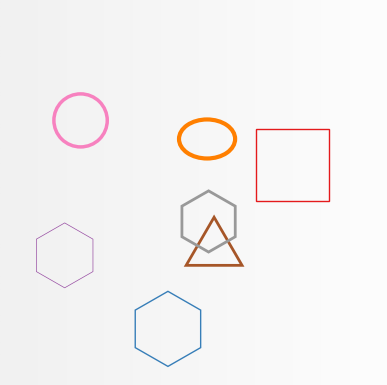[{"shape": "square", "thickness": 1, "radius": 0.47, "center": [0.754, 0.572]}, {"shape": "hexagon", "thickness": 1, "radius": 0.49, "center": [0.433, 0.146]}, {"shape": "hexagon", "thickness": 0.5, "radius": 0.42, "center": [0.167, 0.337]}, {"shape": "oval", "thickness": 3, "radius": 0.36, "center": [0.534, 0.639]}, {"shape": "triangle", "thickness": 2, "radius": 0.42, "center": [0.552, 0.352]}, {"shape": "circle", "thickness": 2.5, "radius": 0.34, "center": [0.208, 0.687]}, {"shape": "hexagon", "thickness": 2, "radius": 0.4, "center": [0.538, 0.425]}]